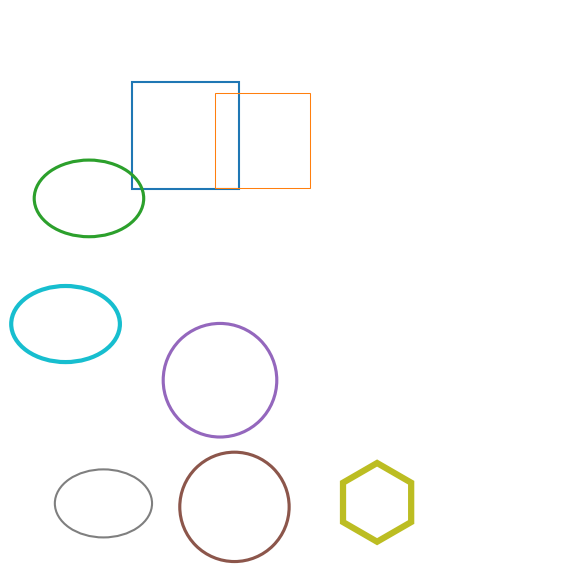[{"shape": "square", "thickness": 1, "radius": 0.47, "center": [0.321, 0.765]}, {"shape": "square", "thickness": 0.5, "radius": 0.41, "center": [0.454, 0.755]}, {"shape": "oval", "thickness": 1.5, "radius": 0.47, "center": [0.154, 0.656]}, {"shape": "circle", "thickness": 1.5, "radius": 0.49, "center": [0.381, 0.341]}, {"shape": "circle", "thickness": 1.5, "radius": 0.47, "center": [0.406, 0.121]}, {"shape": "oval", "thickness": 1, "radius": 0.42, "center": [0.179, 0.127]}, {"shape": "hexagon", "thickness": 3, "radius": 0.34, "center": [0.653, 0.129]}, {"shape": "oval", "thickness": 2, "radius": 0.47, "center": [0.114, 0.438]}]